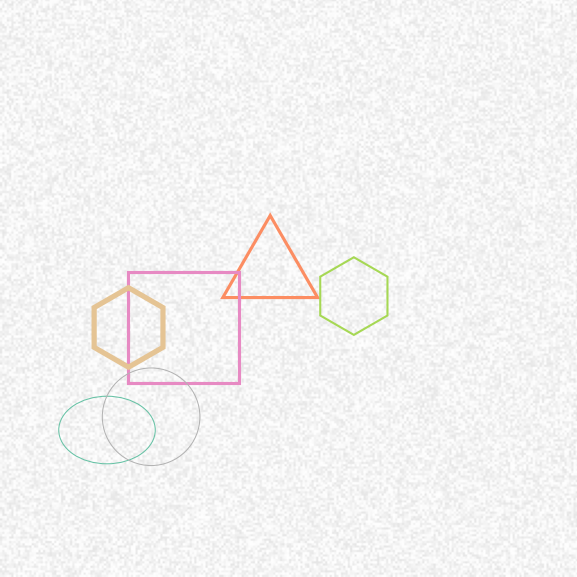[{"shape": "oval", "thickness": 0.5, "radius": 0.42, "center": [0.185, 0.255]}, {"shape": "triangle", "thickness": 1.5, "radius": 0.47, "center": [0.468, 0.531]}, {"shape": "square", "thickness": 1.5, "radius": 0.48, "center": [0.317, 0.431]}, {"shape": "hexagon", "thickness": 1, "radius": 0.34, "center": [0.613, 0.486]}, {"shape": "hexagon", "thickness": 2.5, "radius": 0.34, "center": [0.223, 0.432]}, {"shape": "circle", "thickness": 0.5, "radius": 0.42, "center": [0.262, 0.277]}]